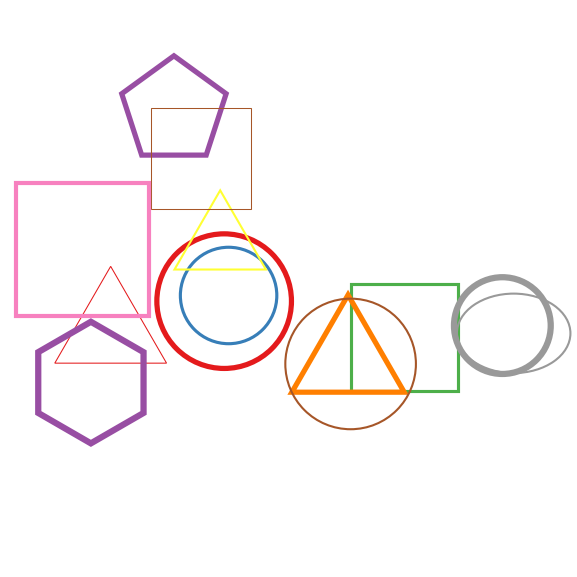[{"shape": "triangle", "thickness": 0.5, "radius": 0.56, "center": [0.192, 0.426]}, {"shape": "circle", "thickness": 2.5, "radius": 0.58, "center": [0.388, 0.478]}, {"shape": "circle", "thickness": 1.5, "radius": 0.42, "center": [0.396, 0.487]}, {"shape": "square", "thickness": 1.5, "radius": 0.46, "center": [0.7, 0.415]}, {"shape": "pentagon", "thickness": 2.5, "radius": 0.48, "center": [0.301, 0.807]}, {"shape": "hexagon", "thickness": 3, "radius": 0.53, "center": [0.157, 0.337]}, {"shape": "triangle", "thickness": 2.5, "radius": 0.56, "center": [0.603, 0.376]}, {"shape": "triangle", "thickness": 1, "radius": 0.46, "center": [0.381, 0.578]}, {"shape": "square", "thickness": 0.5, "radius": 0.44, "center": [0.348, 0.725]}, {"shape": "circle", "thickness": 1, "radius": 0.57, "center": [0.607, 0.369]}, {"shape": "square", "thickness": 2, "radius": 0.58, "center": [0.143, 0.567]}, {"shape": "circle", "thickness": 3, "radius": 0.42, "center": [0.87, 0.435]}, {"shape": "oval", "thickness": 1, "radius": 0.49, "center": [0.889, 0.422]}]